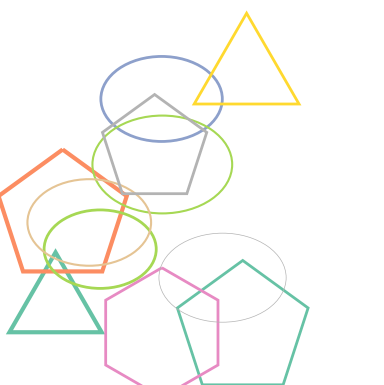[{"shape": "triangle", "thickness": 3, "radius": 0.69, "center": [0.144, 0.206]}, {"shape": "pentagon", "thickness": 2, "radius": 0.89, "center": [0.63, 0.145]}, {"shape": "pentagon", "thickness": 3, "radius": 0.88, "center": [0.163, 0.437]}, {"shape": "oval", "thickness": 2, "radius": 0.79, "center": [0.42, 0.743]}, {"shape": "hexagon", "thickness": 2, "radius": 0.84, "center": [0.42, 0.136]}, {"shape": "oval", "thickness": 1.5, "radius": 0.91, "center": [0.422, 0.573]}, {"shape": "oval", "thickness": 2, "radius": 0.73, "center": [0.26, 0.353]}, {"shape": "triangle", "thickness": 2, "radius": 0.79, "center": [0.641, 0.808]}, {"shape": "oval", "thickness": 1.5, "radius": 0.8, "center": [0.232, 0.422]}, {"shape": "oval", "thickness": 0.5, "radius": 0.83, "center": [0.578, 0.279]}, {"shape": "pentagon", "thickness": 2, "radius": 0.71, "center": [0.402, 0.612]}]